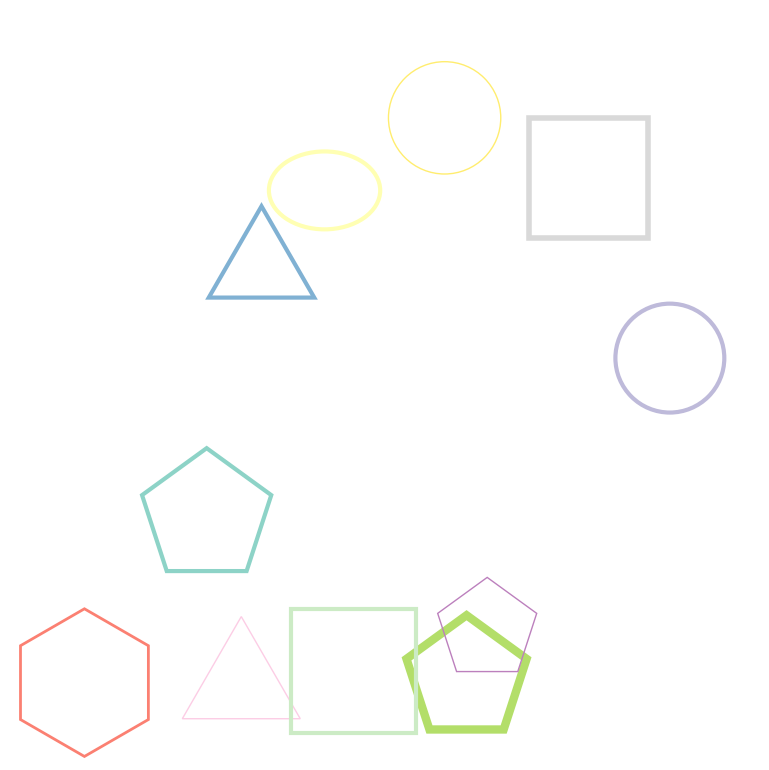[{"shape": "pentagon", "thickness": 1.5, "radius": 0.44, "center": [0.268, 0.33]}, {"shape": "oval", "thickness": 1.5, "radius": 0.36, "center": [0.421, 0.753]}, {"shape": "circle", "thickness": 1.5, "radius": 0.35, "center": [0.87, 0.535]}, {"shape": "hexagon", "thickness": 1, "radius": 0.48, "center": [0.11, 0.113]}, {"shape": "triangle", "thickness": 1.5, "radius": 0.4, "center": [0.34, 0.653]}, {"shape": "pentagon", "thickness": 3, "radius": 0.41, "center": [0.606, 0.119]}, {"shape": "triangle", "thickness": 0.5, "radius": 0.44, "center": [0.313, 0.111]}, {"shape": "square", "thickness": 2, "radius": 0.39, "center": [0.764, 0.769]}, {"shape": "pentagon", "thickness": 0.5, "radius": 0.34, "center": [0.633, 0.183]}, {"shape": "square", "thickness": 1.5, "radius": 0.4, "center": [0.459, 0.129]}, {"shape": "circle", "thickness": 0.5, "radius": 0.36, "center": [0.577, 0.847]}]